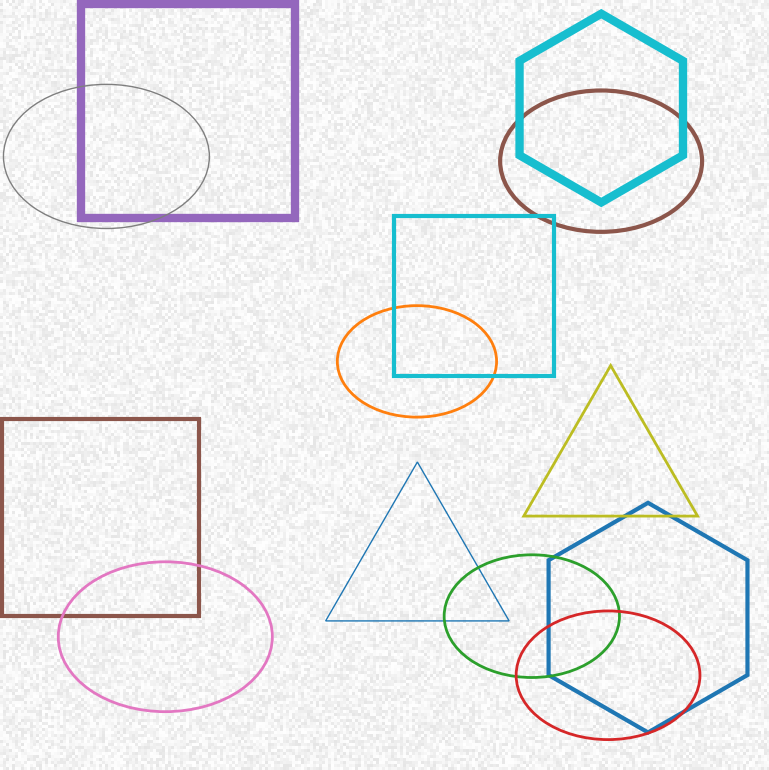[{"shape": "triangle", "thickness": 0.5, "radius": 0.69, "center": [0.542, 0.262]}, {"shape": "hexagon", "thickness": 1.5, "radius": 0.75, "center": [0.842, 0.198]}, {"shape": "oval", "thickness": 1, "radius": 0.52, "center": [0.541, 0.531]}, {"shape": "oval", "thickness": 1, "radius": 0.57, "center": [0.691, 0.2]}, {"shape": "oval", "thickness": 1, "radius": 0.6, "center": [0.79, 0.123]}, {"shape": "square", "thickness": 3, "radius": 0.7, "center": [0.244, 0.856]}, {"shape": "oval", "thickness": 1.5, "radius": 0.66, "center": [0.781, 0.791]}, {"shape": "square", "thickness": 1.5, "radius": 0.64, "center": [0.131, 0.328]}, {"shape": "oval", "thickness": 1, "radius": 0.7, "center": [0.215, 0.173]}, {"shape": "oval", "thickness": 0.5, "radius": 0.67, "center": [0.138, 0.797]}, {"shape": "triangle", "thickness": 1, "radius": 0.65, "center": [0.793, 0.395]}, {"shape": "square", "thickness": 1.5, "radius": 0.52, "center": [0.616, 0.616]}, {"shape": "hexagon", "thickness": 3, "radius": 0.61, "center": [0.781, 0.86]}]